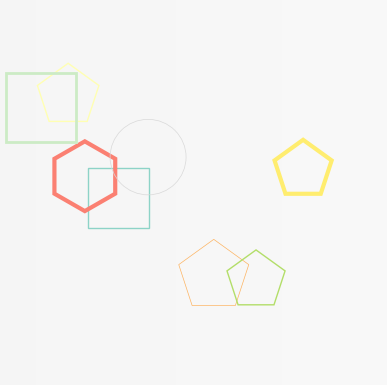[{"shape": "square", "thickness": 1, "radius": 0.39, "center": [0.305, 0.485]}, {"shape": "pentagon", "thickness": 1, "radius": 0.42, "center": [0.176, 0.752]}, {"shape": "hexagon", "thickness": 3, "radius": 0.45, "center": [0.219, 0.542]}, {"shape": "pentagon", "thickness": 0.5, "radius": 0.47, "center": [0.552, 0.283]}, {"shape": "pentagon", "thickness": 1, "radius": 0.39, "center": [0.661, 0.272]}, {"shape": "circle", "thickness": 0.5, "radius": 0.49, "center": [0.382, 0.592]}, {"shape": "square", "thickness": 2, "radius": 0.45, "center": [0.105, 0.72]}, {"shape": "pentagon", "thickness": 3, "radius": 0.39, "center": [0.782, 0.559]}]